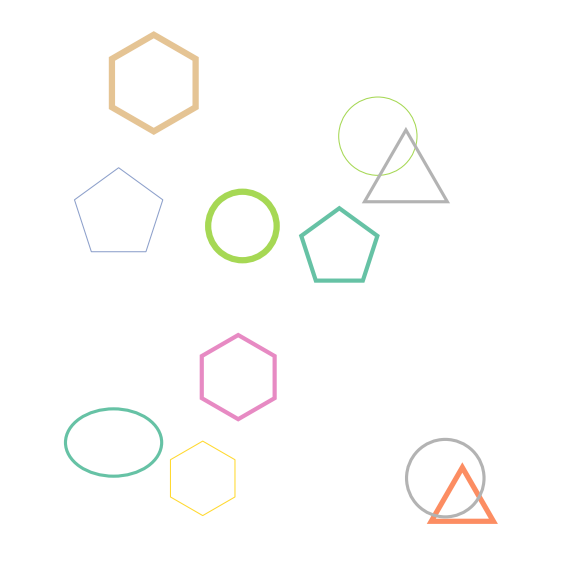[{"shape": "oval", "thickness": 1.5, "radius": 0.42, "center": [0.197, 0.233]}, {"shape": "pentagon", "thickness": 2, "radius": 0.35, "center": [0.588, 0.569]}, {"shape": "triangle", "thickness": 2.5, "radius": 0.31, "center": [0.801, 0.128]}, {"shape": "pentagon", "thickness": 0.5, "radius": 0.4, "center": [0.205, 0.628]}, {"shape": "hexagon", "thickness": 2, "radius": 0.36, "center": [0.412, 0.346]}, {"shape": "circle", "thickness": 3, "radius": 0.3, "center": [0.42, 0.608]}, {"shape": "circle", "thickness": 0.5, "radius": 0.34, "center": [0.654, 0.763]}, {"shape": "hexagon", "thickness": 0.5, "radius": 0.32, "center": [0.351, 0.171]}, {"shape": "hexagon", "thickness": 3, "radius": 0.42, "center": [0.266, 0.855]}, {"shape": "circle", "thickness": 1.5, "radius": 0.34, "center": [0.771, 0.171]}, {"shape": "triangle", "thickness": 1.5, "radius": 0.41, "center": [0.703, 0.691]}]